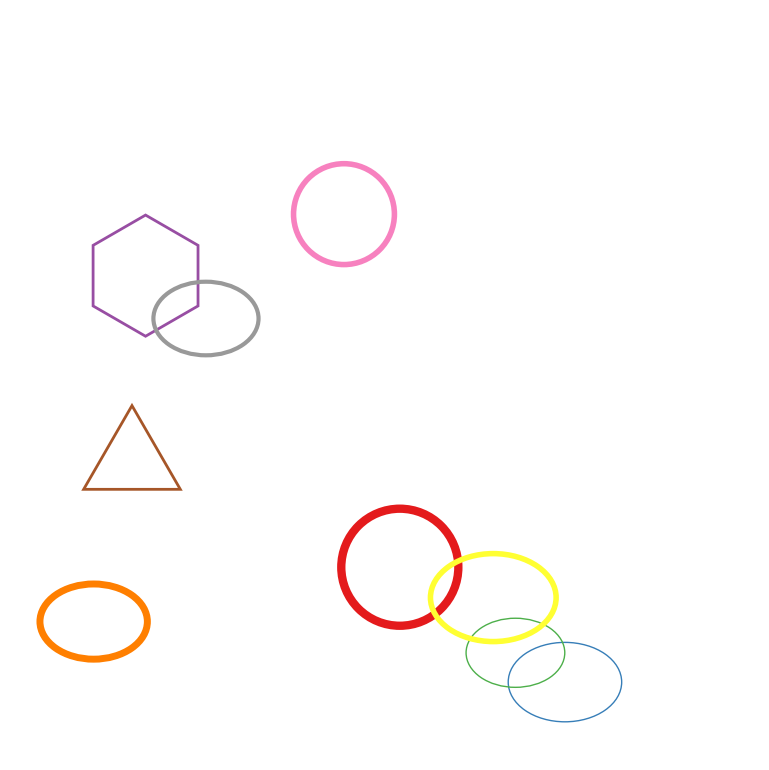[{"shape": "circle", "thickness": 3, "radius": 0.38, "center": [0.519, 0.263]}, {"shape": "oval", "thickness": 0.5, "radius": 0.37, "center": [0.734, 0.114]}, {"shape": "oval", "thickness": 0.5, "radius": 0.32, "center": [0.669, 0.152]}, {"shape": "hexagon", "thickness": 1, "radius": 0.39, "center": [0.189, 0.642]}, {"shape": "oval", "thickness": 2.5, "radius": 0.35, "center": [0.122, 0.193]}, {"shape": "oval", "thickness": 2, "radius": 0.41, "center": [0.641, 0.224]}, {"shape": "triangle", "thickness": 1, "radius": 0.36, "center": [0.171, 0.401]}, {"shape": "circle", "thickness": 2, "radius": 0.33, "center": [0.447, 0.722]}, {"shape": "oval", "thickness": 1.5, "radius": 0.34, "center": [0.267, 0.586]}]